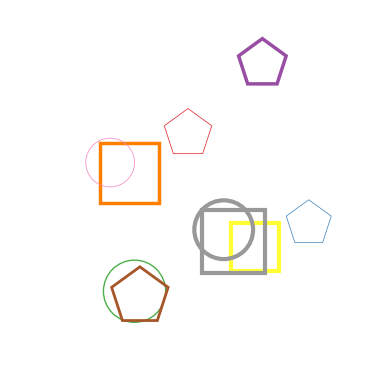[{"shape": "pentagon", "thickness": 0.5, "radius": 0.32, "center": [0.488, 0.653]}, {"shape": "pentagon", "thickness": 0.5, "radius": 0.31, "center": [0.802, 0.42]}, {"shape": "circle", "thickness": 1, "radius": 0.4, "center": [0.349, 0.244]}, {"shape": "pentagon", "thickness": 2.5, "radius": 0.32, "center": [0.681, 0.835]}, {"shape": "square", "thickness": 2.5, "radius": 0.38, "center": [0.336, 0.551]}, {"shape": "square", "thickness": 3, "radius": 0.32, "center": [0.662, 0.358]}, {"shape": "pentagon", "thickness": 2, "radius": 0.39, "center": [0.363, 0.23]}, {"shape": "circle", "thickness": 0.5, "radius": 0.32, "center": [0.286, 0.578]}, {"shape": "circle", "thickness": 3, "radius": 0.38, "center": [0.581, 0.403]}, {"shape": "square", "thickness": 3, "radius": 0.41, "center": [0.607, 0.373]}]